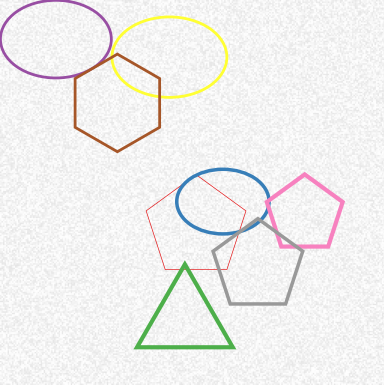[{"shape": "pentagon", "thickness": 0.5, "radius": 0.68, "center": [0.509, 0.41]}, {"shape": "oval", "thickness": 2.5, "radius": 0.6, "center": [0.579, 0.476]}, {"shape": "triangle", "thickness": 3, "radius": 0.72, "center": [0.48, 0.17]}, {"shape": "oval", "thickness": 2, "radius": 0.72, "center": [0.145, 0.898]}, {"shape": "oval", "thickness": 2, "radius": 0.75, "center": [0.44, 0.852]}, {"shape": "hexagon", "thickness": 2, "radius": 0.63, "center": [0.305, 0.733]}, {"shape": "pentagon", "thickness": 3, "radius": 0.52, "center": [0.792, 0.443]}, {"shape": "pentagon", "thickness": 2.5, "radius": 0.61, "center": [0.67, 0.31]}]